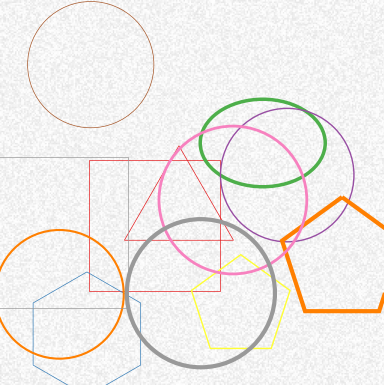[{"shape": "triangle", "thickness": 0.5, "radius": 0.82, "center": [0.465, 0.458]}, {"shape": "square", "thickness": 0.5, "radius": 0.85, "center": [0.402, 0.414]}, {"shape": "hexagon", "thickness": 0.5, "radius": 0.81, "center": [0.226, 0.132]}, {"shape": "oval", "thickness": 2.5, "radius": 0.81, "center": [0.682, 0.629]}, {"shape": "circle", "thickness": 1, "radius": 0.87, "center": [0.746, 0.545]}, {"shape": "circle", "thickness": 1.5, "radius": 0.84, "center": [0.154, 0.235]}, {"shape": "pentagon", "thickness": 3, "radius": 0.82, "center": [0.888, 0.324]}, {"shape": "pentagon", "thickness": 1, "radius": 0.67, "center": [0.625, 0.204]}, {"shape": "circle", "thickness": 0.5, "radius": 0.82, "center": [0.236, 0.832]}, {"shape": "circle", "thickness": 2, "radius": 0.96, "center": [0.605, 0.48]}, {"shape": "square", "thickness": 0.5, "radius": 0.98, "center": [0.137, 0.396]}, {"shape": "circle", "thickness": 3, "radius": 0.96, "center": [0.522, 0.238]}]